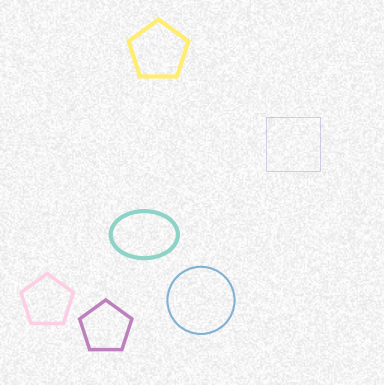[{"shape": "oval", "thickness": 3, "radius": 0.44, "center": [0.375, 0.391]}, {"shape": "square", "thickness": 0.5, "radius": 0.35, "center": [0.761, 0.626]}, {"shape": "circle", "thickness": 1.5, "radius": 0.44, "center": [0.522, 0.22]}, {"shape": "pentagon", "thickness": 2.5, "radius": 0.36, "center": [0.123, 0.218]}, {"shape": "pentagon", "thickness": 2.5, "radius": 0.36, "center": [0.275, 0.15]}, {"shape": "pentagon", "thickness": 3, "radius": 0.41, "center": [0.412, 0.868]}]